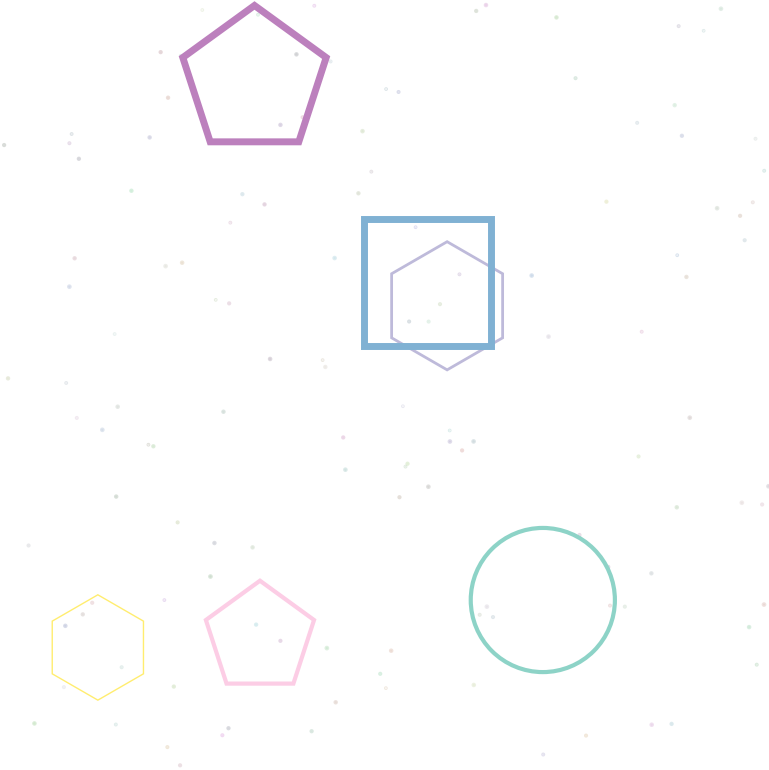[{"shape": "circle", "thickness": 1.5, "radius": 0.47, "center": [0.705, 0.221]}, {"shape": "hexagon", "thickness": 1, "radius": 0.42, "center": [0.581, 0.603]}, {"shape": "square", "thickness": 2.5, "radius": 0.41, "center": [0.556, 0.633]}, {"shape": "pentagon", "thickness": 1.5, "radius": 0.37, "center": [0.338, 0.172]}, {"shape": "pentagon", "thickness": 2.5, "radius": 0.49, "center": [0.331, 0.895]}, {"shape": "hexagon", "thickness": 0.5, "radius": 0.34, "center": [0.127, 0.159]}]